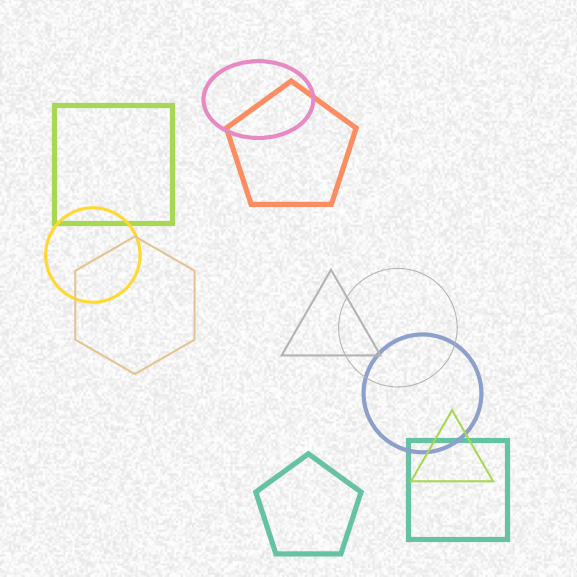[{"shape": "square", "thickness": 2.5, "radius": 0.43, "center": [0.792, 0.151]}, {"shape": "pentagon", "thickness": 2.5, "radius": 0.48, "center": [0.534, 0.117]}, {"shape": "pentagon", "thickness": 2.5, "radius": 0.59, "center": [0.504, 0.741]}, {"shape": "circle", "thickness": 2, "radius": 0.51, "center": [0.732, 0.318]}, {"shape": "oval", "thickness": 2, "radius": 0.48, "center": [0.447, 0.827]}, {"shape": "square", "thickness": 2.5, "radius": 0.51, "center": [0.196, 0.715]}, {"shape": "triangle", "thickness": 1, "radius": 0.41, "center": [0.783, 0.207]}, {"shape": "circle", "thickness": 1.5, "radius": 0.41, "center": [0.161, 0.558]}, {"shape": "hexagon", "thickness": 1, "radius": 0.6, "center": [0.234, 0.471]}, {"shape": "circle", "thickness": 0.5, "radius": 0.51, "center": [0.689, 0.432]}, {"shape": "triangle", "thickness": 1, "radius": 0.49, "center": [0.573, 0.433]}]